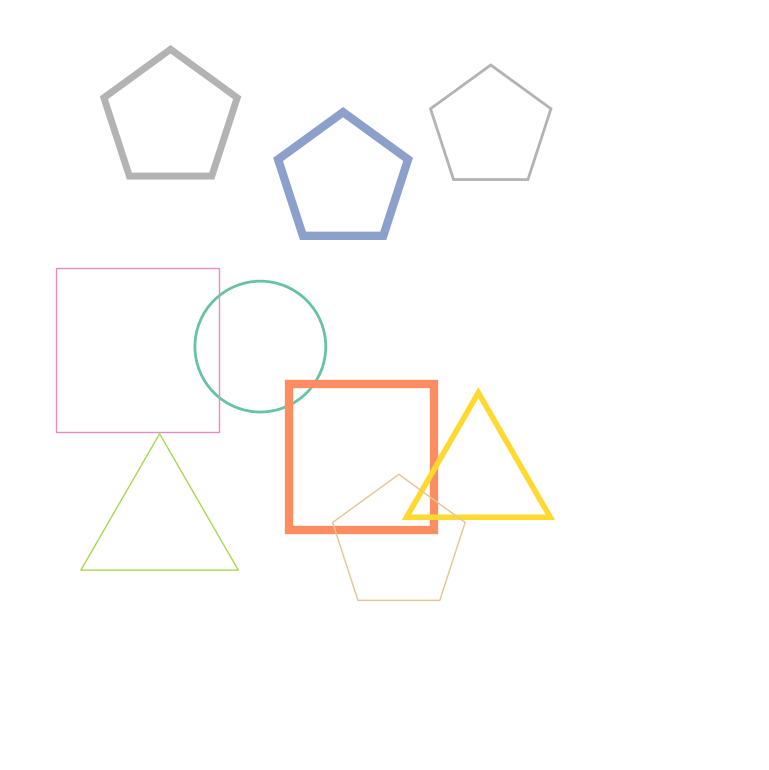[{"shape": "circle", "thickness": 1, "radius": 0.42, "center": [0.338, 0.55]}, {"shape": "square", "thickness": 3, "radius": 0.47, "center": [0.469, 0.407]}, {"shape": "pentagon", "thickness": 3, "radius": 0.44, "center": [0.446, 0.766]}, {"shape": "square", "thickness": 0.5, "radius": 0.53, "center": [0.179, 0.545]}, {"shape": "triangle", "thickness": 0.5, "radius": 0.59, "center": [0.207, 0.319]}, {"shape": "triangle", "thickness": 2, "radius": 0.54, "center": [0.621, 0.382]}, {"shape": "pentagon", "thickness": 0.5, "radius": 0.45, "center": [0.518, 0.294]}, {"shape": "pentagon", "thickness": 2.5, "radius": 0.46, "center": [0.222, 0.845]}, {"shape": "pentagon", "thickness": 1, "radius": 0.41, "center": [0.637, 0.833]}]